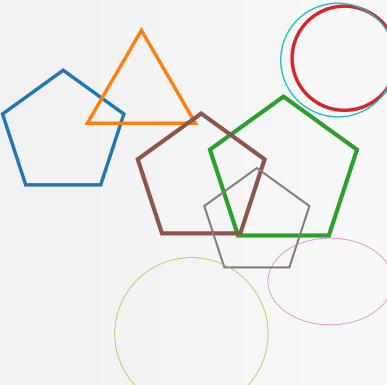[{"shape": "pentagon", "thickness": 2.5, "radius": 0.82, "center": [0.163, 0.653]}, {"shape": "triangle", "thickness": 2.5, "radius": 0.81, "center": [0.365, 0.76]}, {"shape": "pentagon", "thickness": 3, "radius": 1.0, "center": [0.732, 0.55]}, {"shape": "circle", "thickness": 2.5, "radius": 0.68, "center": [0.889, 0.849]}, {"shape": "pentagon", "thickness": 3, "radius": 0.86, "center": [0.519, 0.533]}, {"shape": "oval", "thickness": 0.5, "radius": 0.8, "center": [0.852, 0.269]}, {"shape": "pentagon", "thickness": 1.5, "radius": 0.71, "center": [0.663, 0.421]}, {"shape": "circle", "thickness": 0.5, "radius": 0.99, "center": [0.494, 0.133]}, {"shape": "circle", "thickness": 1, "radius": 0.74, "center": [0.872, 0.844]}]